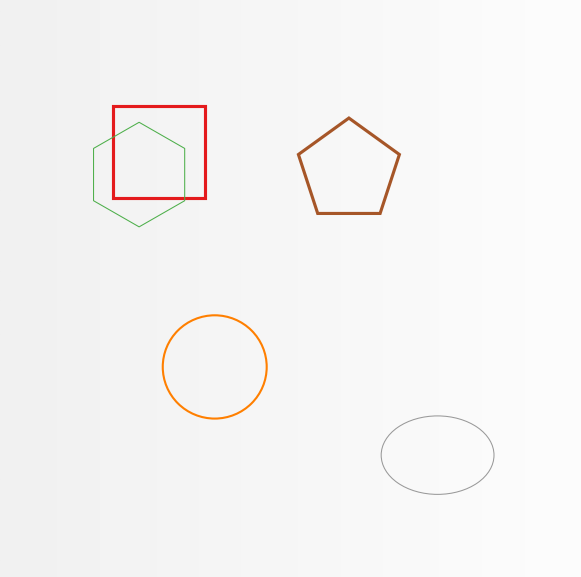[{"shape": "square", "thickness": 1.5, "radius": 0.4, "center": [0.274, 0.736]}, {"shape": "hexagon", "thickness": 0.5, "radius": 0.45, "center": [0.239, 0.697]}, {"shape": "circle", "thickness": 1, "radius": 0.45, "center": [0.369, 0.364]}, {"shape": "pentagon", "thickness": 1.5, "radius": 0.46, "center": [0.6, 0.703]}, {"shape": "oval", "thickness": 0.5, "radius": 0.49, "center": [0.753, 0.211]}]